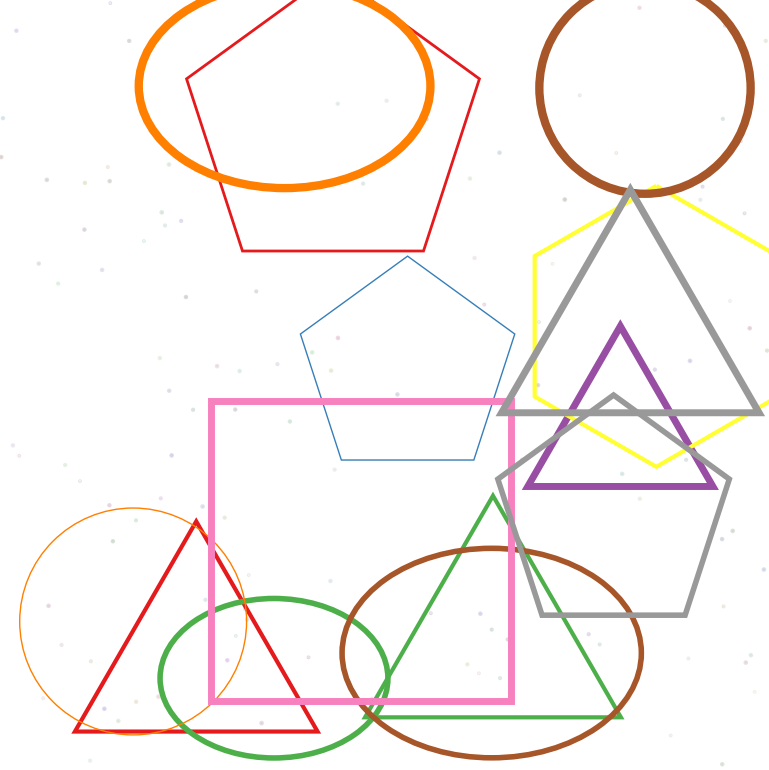[{"shape": "pentagon", "thickness": 1, "radius": 1.0, "center": [0.432, 0.836]}, {"shape": "triangle", "thickness": 1.5, "radius": 0.91, "center": [0.255, 0.141]}, {"shape": "pentagon", "thickness": 0.5, "radius": 0.73, "center": [0.529, 0.521]}, {"shape": "oval", "thickness": 2, "radius": 0.74, "center": [0.356, 0.119]}, {"shape": "triangle", "thickness": 1.5, "radius": 0.96, "center": [0.64, 0.164]}, {"shape": "triangle", "thickness": 2.5, "radius": 0.69, "center": [0.806, 0.438]}, {"shape": "circle", "thickness": 0.5, "radius": 0.74, "center": [0.173, 0.193]}, {"shape": "oval", "thickness": 3, "radius": 0.95, "center": [0.37, 0.888]}, {"shape": "hexagon", "thickness": 1.5, "radius": 0.91, "center": [0.852, 0.576]}, {"shape": "oval", "thickness": 2, "radius": 0.97, "center": [0.639, 0.152]}, {"shape": "circle", "thickness": 3, "radius": 0.69, "center": [0.838, 0.886]}, {"shape": "square", "thickness": 2.5, "radius": 0.97, "center": [0.468, 0.285]}, {"shape": "triangle", "thickness": 2.5, "radius": 0.97, "center": [0.819, 0.56]}, {"shape": "pentagon", "thickness": 2, "radius": 0.79, "center": [0.797, 0.329]}]